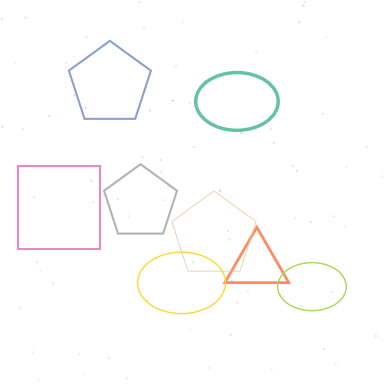[{"shape": "oval", "thickness": 2.5, "radius": 0.54, "center": [0.615, 0.737]}, {"shape": "triangle", "thickness": 2, "radius": 0.48, "center": [0.667, 0.314]}, {"shape": "pentagon", "thickness": 1.5, "radius": 0.56, "center": [0.285, 0.782]}, {"shape": "square", "thickness": 1.5, "radius": 0.54, "center": [0.153, 0.462]}, {"shape": "oval", "thickness": 1, "radius": 0.45, "center": [0.81, 0.255]}, {"shape": "oval", "thickness": 1, "radius": 0.57, "center": [0.472, 0.265]}, {"shape": "pentagon", "thickness": 0.5, "radius": 0.58, "center": [0.556, 0.389]}, {"shape": "pentagon", "thickness": 1.5, "radius": 0.5, "center": [0.365, 0.474]}]